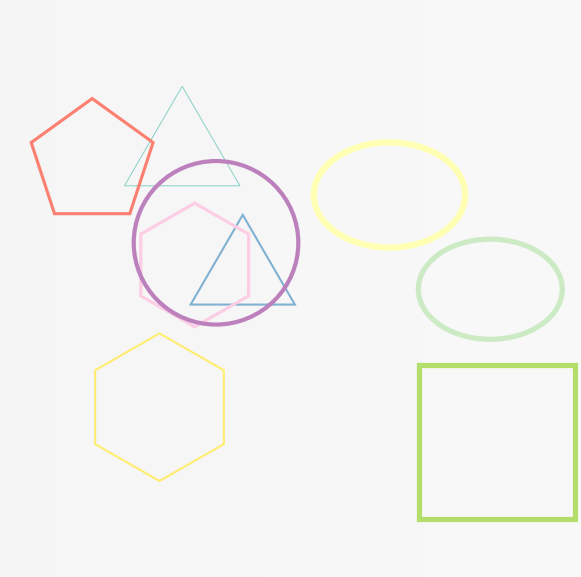[{"shape": "triangle", "thickness": 0.5, "radius": 0.57, "center": [0.313, 0.735]}, {"shape": "oval", "thickness": 3, "radius": 0.65, "center": [0.67, 0.662]}, {"shape": "pentagon", "thickness": 1.5, "radius": 0.55, "center": [0.159, 0.718]}, {"shape": "triangle", "thickness": 1, "radius": 0.52, "center": [0.418, 0.524]}, {"shape": "square", "thickness": 2.5, "radius": 0.67, "center": [0.855, 0.234]}, {"shape": "hexagon", "thickness": 1.5, "radius": 0.54, "center": [0.335, 0.54]}, {"shape": "circle", "thickness": 2, "radius": 0.71, "center": [0.372, 0.579]}, {"shape": "oval", "thickness": 2.5, "radius": 0.62, "center": [0.844, 0.498]}, {"shape": "hexagon", "thickness": 1, "radius": 0.64, "center": [0.274, 0.294]}]